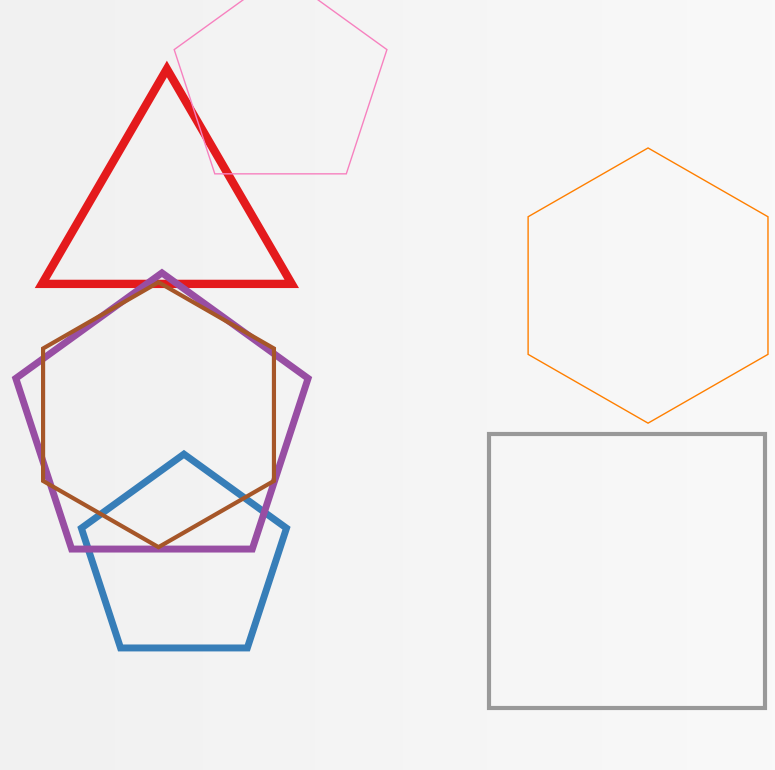[{"shape": "triangle", "thickness": 3, "radius": 0.93, "center": [0.215, 0.724]}, {"shape": "pentagon", "thickness": 2.5, "radius": 0.7, "center": [0.237, 0.271]}, {"shape": "pentagon", "thickness": 2.5, "radius": 0.99, "center": [0.209, 0.447]}, {"shape": "hexagon", "thickness": 0.5, "radius": 0.89, "center": [0.836, 0.629]}, {"shape": "hexagon", "thickness": 1.5, "radius": 0.86, "center": [0.205, 0.461]}, {"shape": "pentagon", "thickness": 0.5, "radius": 0.72, "center": [0.362, 0.891]}, {"shape": "square", "thickness": 1.5, "radius": 0.89, "center": [0.809, 0.259]}]